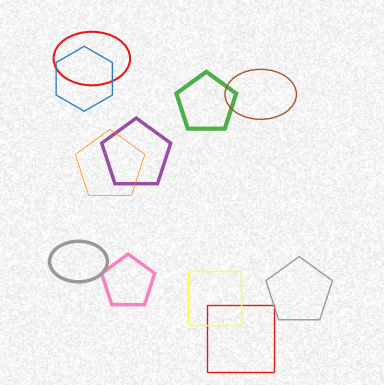[{"shape": "oval", "thickness": 1.5, "radius": 0.5, "center": [0.239, 0.848]}, {"shape": "square", "thickness": 1, "radius": 0.44, "center": [0.624, 0.121]}, {"shape": "hexagon", "thickness": 1, "radius": 0.42, "center": [0.219, 0.795]}, {"shape": "pentagon", "thickness": 3, "radius": 0.41, "center": [0.536, 0.732]}, {"shape": "pentagon", "thickness": 2.5, "radius": 0.47, "center": [0.354, 0.599]}, {"shape": "pentagon", "thickness": 0.5, "radius": 0.47, "center": [0.286, 0.569]}, {"shape": "square", "thickness": 1, "radius": 0.35, "center": [0.557, 0.225]}, {"shape": "oval", "thickness": 1, "radius": 0.46, "center": [0.677, 0.755]}, {"shape": "pentagon", "thickness": 2.5, "radius": 0.36, "center": [0.333, 0.267]}, {"shape": "pentagon", "thickness": 1, "radius": 0.45, "center": [0.777, 0.243]}, {"shape": "oval", "thickness": 2.5, "radius": 0.38, "center": [0.204, 0.321]}]